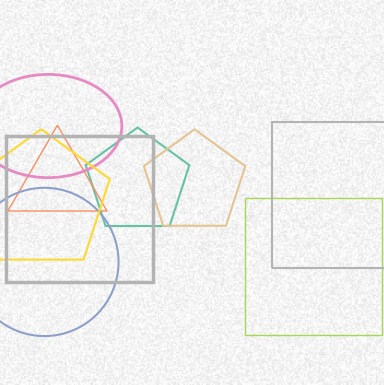[{"shape": "pentagon", "thickness": 1.5, "radius": 0.71, "center": [0.357, 0.527]}, {"shape": "triangle", "thickness": 1, "radius": 0.74, "center": [0.149, 0.526]}, {"shape": "circle", "thickness": 1.5, "radius": 0.96, "center": [0.115, 0.32]}, {"shape": "oval", "thickness": 2, "radius": 0.96, "center": [0.125, 0.673]}, {"shape": "square", "thickness": 1, "radius": 0.89, "center": [0.814, 0.307]}, {"shape": "pentagon", "thickness": 1.5, "radius": 0.94, "center": [0.107, 0.477]}, {"shape": "pentagon", "thickness": 1.5, "radius": 0.69, "center": [0.505, 0.526]}, {"shape": "square", "thickness": 2.5, "radius": 0.95, "center": [0.207, 0.457]}, {"shape": "square", "thickness": 1.5, "radius": 0.95, "center": [0.896, 0.493]}]